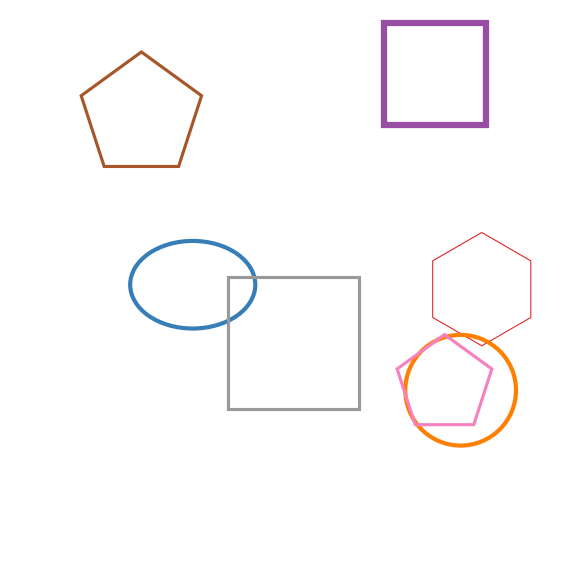[{"shape": "hexagon", "thickness": 0.5, "radius": 0.49, "center": [0.834, 0.498]}, {"shape": "oval", "thickness": 2, "radius": 0.54, "center": [0.334, 0.506]}, {"shape": "square", "thickness": 3, "radius": 0.44, "center": [0.753, 0.871]}, {"shape": "circle", "thickness": 2, "radius": 0.48, "center": [0.798, 0.323]}, {"shape": "pentagon", "thickness": 1.5, "radius": 0.55, "center": [0.245, 0.8]}, {"shape": "pentagon", "thickness": 1.5, "radius": 0.43, "center": [0.77, 0.334]}, {"shape": "square", "thickness": 1.5, "radius": 0.57, "center": [0.508, 0.405]}]